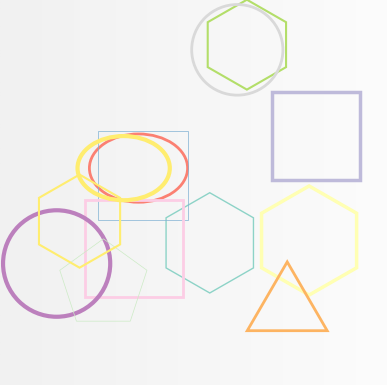[{"shape": "hexagon", "thickness": 1, "radius": 0.65, "center": [0.541, 0.369]}, {"shape": "hexagon", "thickness": 2.5, "radius": 0.71, "center": [0.798, 0.375]}, {"shape": "square", "thickness": 2.5, "radius": 0.57, "center": [0.815, 0.646]}, {"shape": "oval", "thickness": 2, "radius": 0.63, "center": [0.357, 0.563]}, {"shape": "square", "thickness": 0.5, "radius": 0.57, "center": [0.369, 0.544]}, {"shape": "triangle", "thickness": 2, "radius": 0.6, "center": [0.741, 0.201]}, {"shape": "hexagon", "thickness": 1.5, "radius": 0.58, "center": [0.637, 0.884]}, {"shape": "square", "thickness": 2, "radius": 0.63, "center": [0.346, 0.354]}, {"shape": "circle", "thickness": 2, "radius": 0.59, "center": [0.612, 0.871]}, {"shape": "circle", "thickness": 3, "radius": 0.69, "center": [0.146, 0.316]}, {"shape": "pentagon", "thickness": 0.5, "radius": 0.59, "center": [0.267, 0.261]}, {"shape": "hexagon", "thickness": 1.5, "radius": 0.6, "center": [0.205, 0.426]}, {"shape": "oval", "thickness": 3, "radius": 0.6, "center": [0.319, 0.563]}]